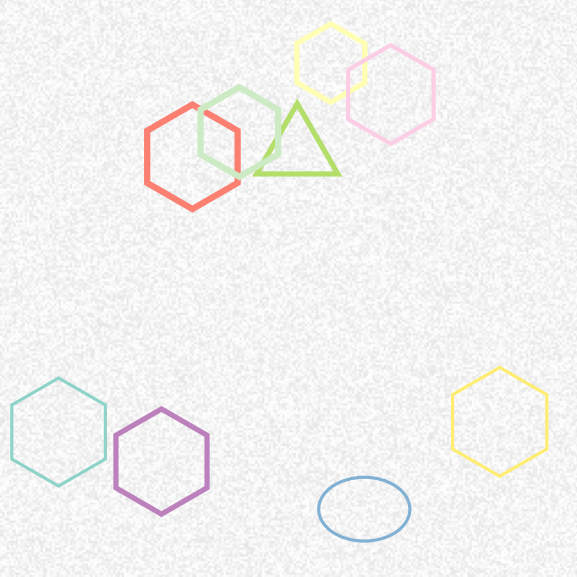[{"shape": "hexagon", "thickness": 1.5, "radius": 0.47, "center": [0.101, 0.251]}, {"shape": "hexagon", "thickness": 2.5, "radius": 0.34, "center": [0.573, 0.89]}, {"shape": "hexagon", "thickness": 3, "radius": 0.45, "center": [0.333, 0.728]}, {"shape": "oval", "thickness": 1.5, "radius": 0.39, "center": [0.631, 0.117]}, {"shape": "triangle", "thickness": 2.5, "radius": 0.41, "center": [0.515, 0.739]}, {"shape": "hexagon", "thickness": 2, "radius": 0.43, "center": [0.677, 0.836]}, {"shape": "hexagon", "thickness": 2.5, "radius": 0.46, "center": [0.28, 0.2]}, {"shape": "hexagon", "thickness": 3, "radius": 0.39, "center": [0.414, 0.771]}, {"shape": "hexagon", "thickness": 1.5, "radius": 0.47, "center": [0.865, 0.269]}]